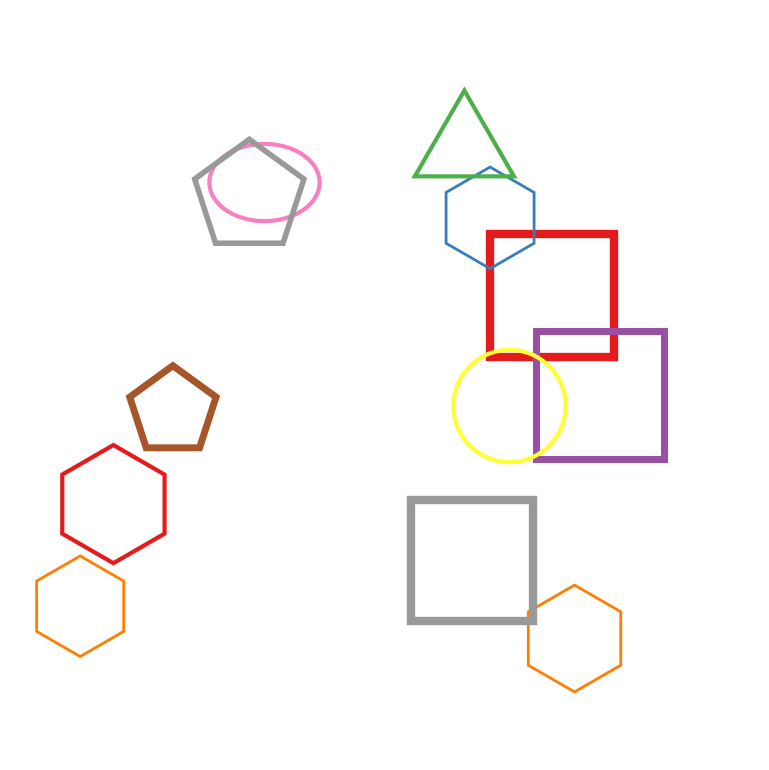[{"shape": "hexagon", "thickness": 1.5, "radius": 0.38, "center": [0.147, 0.345]}, {"shape": "square", "thickness": 3, "radius": 0.4, "center": [0.717, 0.617]}, {"shape": "hexagon", "thickness": 1, "radius": 0.33, "center": [0.636, 0.717]}, {"shape": "triangle", "thickness": 1.5, "radius": 0.37, "center": [0.603, 0.808]}, {"shape": "square", "thickness": 2.5, "radius": 0.42, "center": [0.779, 0.487]}, {"shape": "hexagon", "thickness": 1, "radius": 0.35, "center": [0.746, 0.171]}, {"shape": "hexagon", "thickness": 1, "radius": 0.33, "center": [0.104, 0.213]}, {"shape": "circle", "thickness": 1.5, "radius": 0.36, "center": [0.662, 0.473]}, {"shape": "pentagon", "thickness": 2.5, "radius": 0.29, "center": [0.225, 0.466]}, {"shape": "oval", "thickness": 1.5, "radius": 0.36, "center": [0.343, 0.763]}, {"shape": "square", "thickness": 3, "radius": 0.4, "center": [0.613, 0.272]}, {"shape": "pentagon", "thickness": 2, "radius": 0.37, "center": [0.324, 0.744]}]